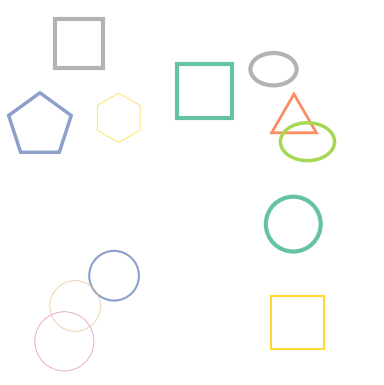[{"shape": "circle", "thickness": 3, "radius": 0.36, "center": [0.762, 0.418]}, {"shape": "square", "thickness": 3, "radius": 0.35, "center": [0.531, 0.763]}, {"shape": "triangle", "thickness": 2, "radius": 0.34, "center": [0.764, 0.689]}, {"shape": "pentagon", "thickness": 2.5, "radius": 0.43, "center": [0.104, 0.674]}, {"shape": "circle", "thickness": 1.5, "radius": 0.32, "center": [0.296, 0.284]}, {"shape": "circle", "thickness": 0.5, "radius": 0.38, "center": [0.167, 0.113]}, {"shape": "oval", "thickness": 2.5, "radius": 0.35, "center": [0.799, 0.632]}, {"shape": "hexagon", "thickness": 0.5, "radius": 0.32, "center": [0.308, 0.694]}, {"shape": "square", "thickness": 1.5, "radius": 0.34, "center": [0.772, 0.163]}, {"shape": "circle", "thickness": 0.5, "radius": 0.33, "center": [0.195, 0.205]}, {"shape": "oval", "thickness": 3, "radius": 0.3, "center": [0.71, 0.82]}, {"shape": "square", "thickness": 3, "radius": 0.31, "center": [0.206, 0.887]}]